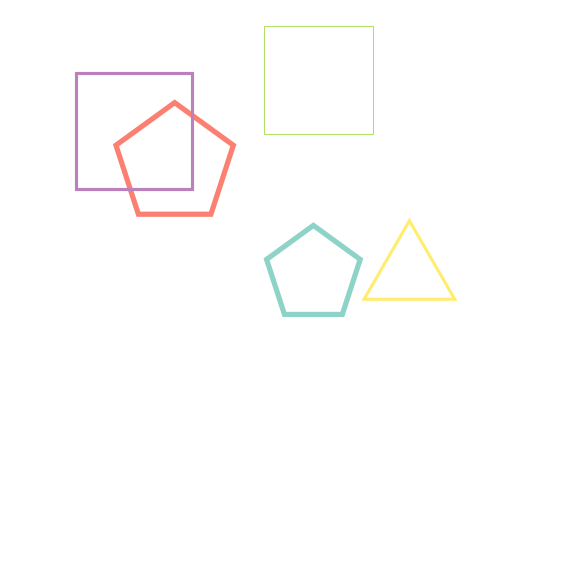[{"shape": "pentagon", "thickness": 2.5, "radius": 0.43, "center": [0.543, 0.524]}, {"shape": "pentagon", "thickness": 2.5, "radius": 0.53, "center": [0.302, 0.715]}, {"shape": "square", "thickness": 0.5, "radius": 0.47, "center": [0.552, 0.86]}, {"shape": "square", "thickness": 1.5, "radius": 0.5, "center": [0.232, 0.772]}, {"shape": "triangle", "thickness": 1.5, "radius": 0.45, "center": [0.709, 0.526]}]